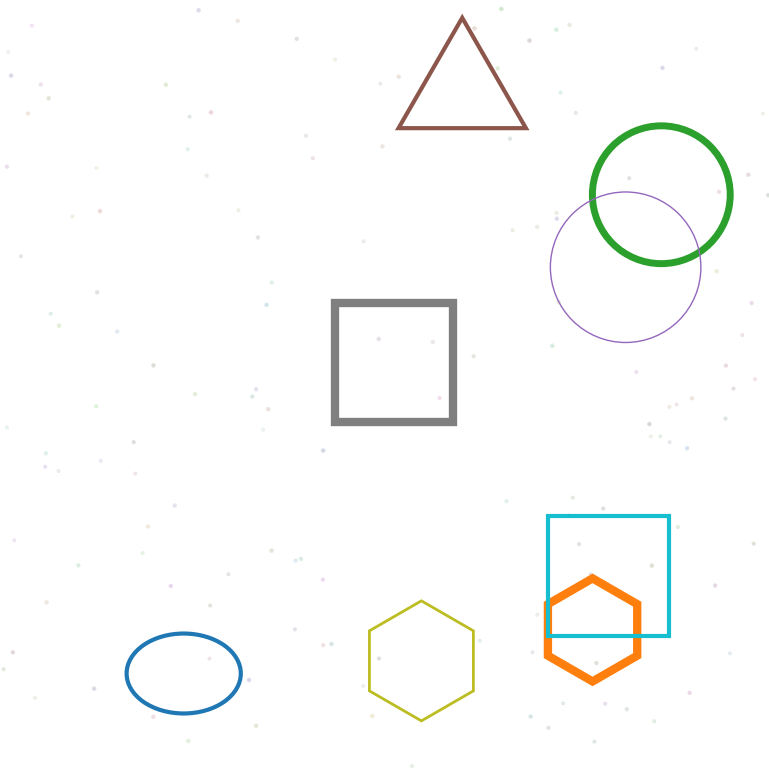[{"shape": "oval", "thickness": 1.5, "radius": 0.37, "center": [0.239, 0.125]}, {"shape": "hexagon", "thickness": 3, "radius": 0.33, "center": [0.77, 0.182]}, {"shape": "circle", "thickness": 2.5, "radius": 0.45, "center": [0.859, 0.747]}, {"shape": "circle", "thickness": 0.5, "radius": 0.49, "center": [0.813, 0.653]}, {"shape": "triangle", "thickness": 1.5, "radius": 0.48, "center": [0.6, 0.881]}, {"shape": "square", "thickness": 3, "radius": 0.38, "center": [0.512, 0.529]}, {"shape": "hexagon", "thickness": 1, "radius": 0.39, "center": [0.547, 0.142]}, {"shape": "square", "thickness": 1.5, "radius": 0.39, "center": [0.79, 0.252]}]